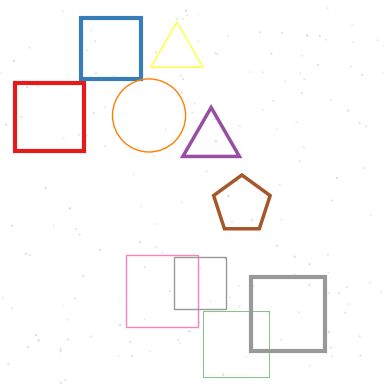[{"shape": "square", "thickness": 3, "radius": 0.44, "center": [0.129, 0.696]}, {"shape": "square", "thickness": 3, "radius": 0.39, "center": [0.289, 0.874]}, {"shape": "square", "thickness": 0.5, "radius": 0.43, "center": [0.613, 0.106]}, {"shape": "triangle", "thickness": 2.5, "radius": 0.42, "center": [0.548, 0.636]}, {"shape": "circle", "thickness": 1, "radius": 0.47, "center": [0.387, 0.7]}, {"shape": "triangle", "thickness": 1, "radius": 0.39, "center": [0.46, 0.865]}, {"shape": "pentagon", "thickness": 2.5, "radius": 0.39, "center": [0.628, 0.468]}, {"shape": "square", "thickness": 1, "radius": 0.47, "center": [0.42, 0.245]}, {"shape": "square", "thickness": 3, "radius": 0.48, "center": [0.749, 0.184]}, {"shape": "square", "thickness": 1, "radius": 0.34, "center": [0.519, 0.265]}]